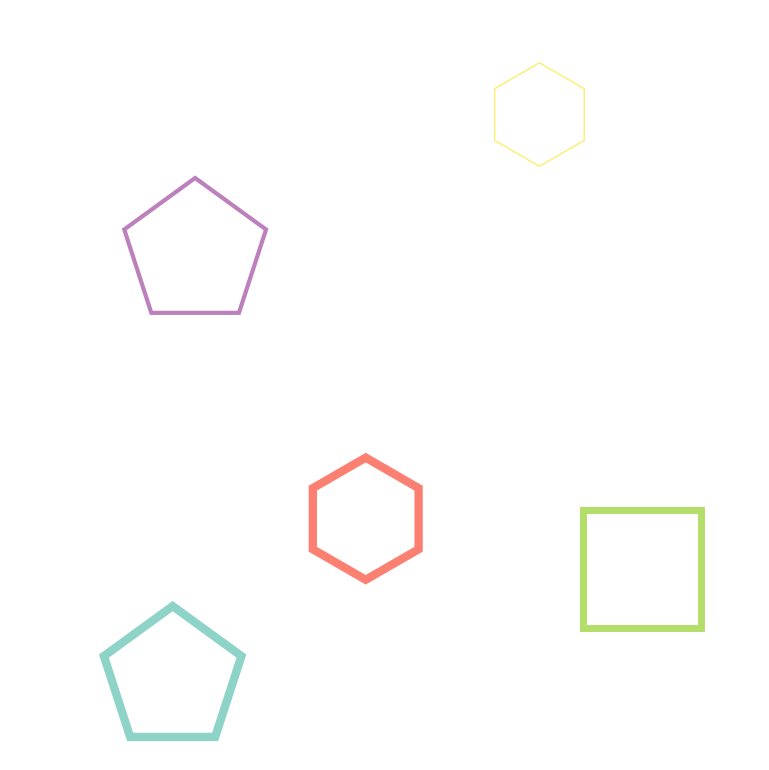[{"shape": "pentagon", "thickness": 3, "radius": 0.47, "center": [0.224, 0.119]}, {"shape": "hexagon", "thickness": 3, "radius": 0.4, "center": [0.475, 0.326]}, {"shape": "square", "thickness": 2.5, "radius": 0.38, "center": [0.834, 0.261]}, {"shape": "pentagon", "thickness": 1.5, "radius": 0.48, "center": [0.253, 0.672]}, {"shape": "hexagon", "thickness": 0.5, "radius": 0.34, "center": [0.701, 0.851]}]